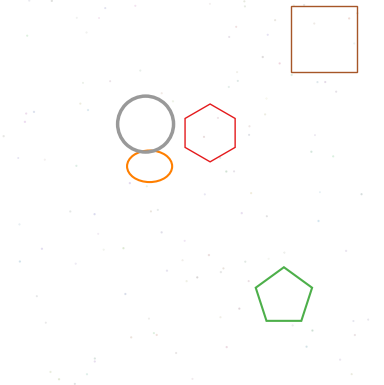[{"shape": "hexagon", "thickness": 1, "radius": 0.38, "center": [0.546, 0.655]}, {"shape": "pentagon", "thickness": 1.5, "radius": 0.38, "center": [0.737, 0.229]}, {"shape": "oval", "thickness": 1.5, "radius": 0.29, "center": [0.389, 0.568]}, {"shape": "square", "thickness": 1, "radius": 0.43, "center": [0.841, 0.898]}, {"shape": "circle", "thickness": 2.5, "radius": 0.36, "center": [0.378, 0.678]}]